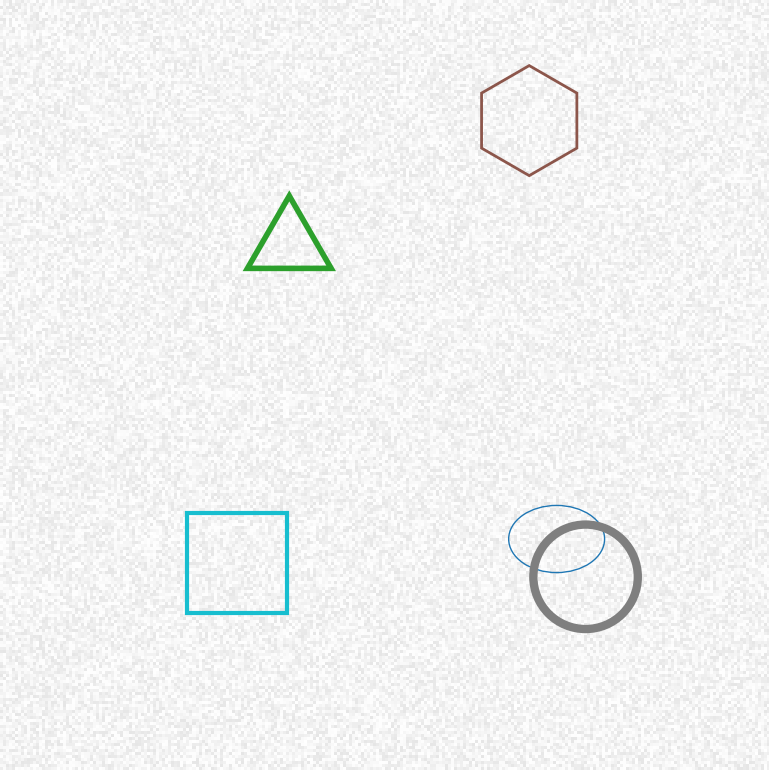[{"shape": "oval", "thickness": 0.5, "radius": 0.31, "center": [0.723, 0.3]}, {"shape": "triangle", "thickness": 2, "radius": 0.31, "center": [0.376, 0.683]}, {"shape": "hexagon", "thickness": 1, "radius": 0.36, "center": [0.687, 0.843]}, {"shape": "circle", "thickness": 3, "radius": 0.34, "center": [0.76, 0.251]}, {"shape": "square", "thickness": 1.5, "radius": 0.33, "center": [0.308, 0.269]}]